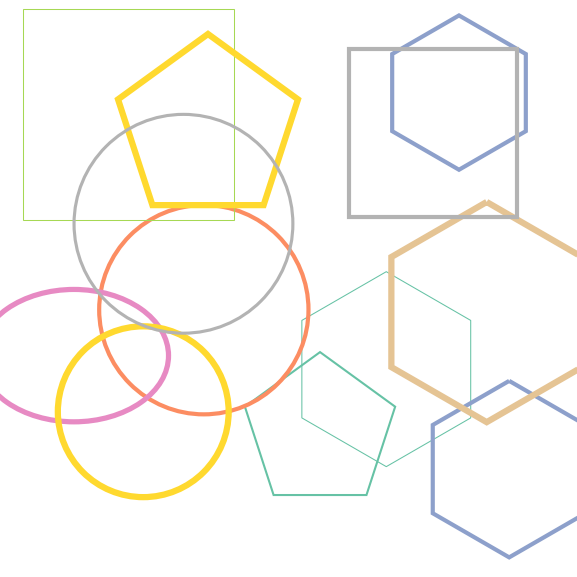[{"shape": "hexagon", "thickness": 0.5, "radius": 0.84, "center": [0.669, 0.36]}, {"shape": "pentagon", "thickness": 1, "radius": 0.68, "center": [0.554, 0.253]}, {"shape": "circle", "thickness": 2, "radius": 0.91, "center": [0.353, 0.463]}, {"shape": "hexagon", "thickness": 2, "radius": 0.67, "center": [0.795, 0.839]}, {"shape": "hexagon", "thickness": 2, "radius": 0.76, "center": [0.882, 0.187]}, {"shape": "oval", "thickness": 2.5, "radius": 0.82, "center": [0.128, 0.383]}, {"shape": "square", "thickness": 0.5, "radius": 0.91, "center": [0.222, 0.801]}, {"shape": "pentagon", "thickness": 3, "radius": 0.82, "center": [0.36, 0.776]}, {"shape": "circle", "thickness": 3, "radius": 0.74, "center": [0.248, 0.286]}, {"shape": "hexagon", "thickness": 3, "radius": 0.95, "center": [0.843, 0.459]}, {"shape": "square", "thickness": 2, "radius": 0.73, "center": [0.75, 0.769]}, {"shape": "circle", "thickness": 1.5, "radius": 0.95, "center": [0.318, 0.612]}]